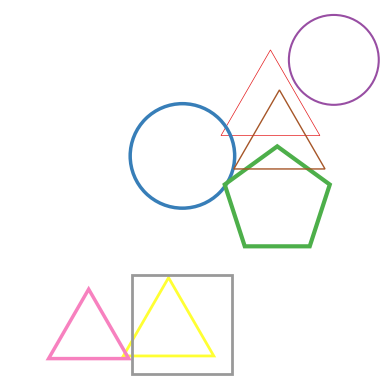[{"shape": "triangle", "thickness": 0.5, "radius": 0.74, "center": [0.702, 0.722]}, {"shape": "circle", "thickness": 2.5, "radius": 0.68, "center": [0.474, 0.595]}, {"shape": "pentagon", "thickness": 3, "radius": 0.72, "center": [0.72, 0.476]}, {"shape": "circle", "thickness": 1.5, "radius": 0.58, "center": [0.867, 0.844]}, {"shape": "triangle", "thickness": 2, "radius": 0.68, "center": [0.438, 0.143]}, {"shape": "triangle", "thickness": 1, "radius": 0.68, "center": [0.726, 0.63]}, {"shape": "triangle", "thickness": 2.5, "radius": 0.6, "center": [0.23, 0.129]}, {"shape": "square", "thickness": 2, "radius": 0.65, "center": [0.473, 0.157]}]